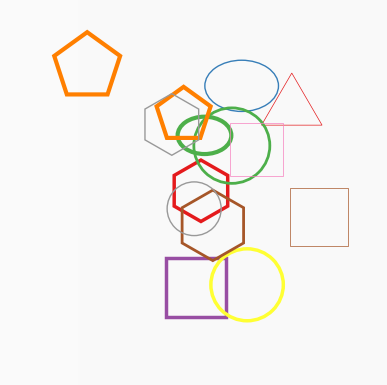[{"shape": "hexagon", "thickness": 2.5, "radius": 0.4, "center": [0.519, 0.504]}, {"shape": "triangle", "thickness": 0.5, "radius": 0.45, "center": [0.753, 0.72]}, {"shape": "oval", "thickness": 1, "radius": 0.48, "center": [0.624, 0.777]}, {"shape": "circle", "thickness": 2, "radius": 0.49, "center": [0.598, 0.622]}, {"shape": "oval", "thickness": 3, "radius": 0.35, "center": [0.528, 0.648]}, {"shape": "square", "thickness": 2.5, "radius": 0.39, "center": [0.505, 0.253]}, {"shape": "pentagon", "thickness": 3, "radius": 0.37, "center": [0.474, 0.701]}, {"shape": "pentagon", "thickness": 3, "radius": 0.45, "center": [0.225, 0.827]}, {"shape": "circle", "thickness": 2.5, "radius": 0.47, "center": [0.638, 0.26]}, {"shape": "square", "thickness": 0.5, "radius": 0.38, "center": [0.823, 0.437]}, {"shape": "hexagon", "thickness": 2, "radius": 0.46, "center": [0.549, 0.415]}, {"shape": "square", "thickness": 0.5, "radius": 0.34, "center": [0.662, 0.612]}, {"shape": "circle", "thickness": 1, "radius": 0.35, "center": [0.501, 0.458]}, {"shape": "hexagon", "thickness": 1, "radius": 0.4, "center": [0.443, 0.677]}]